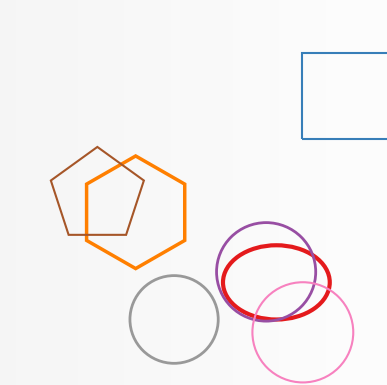[{"shape": "oval", "thickness": 3, "radius": 0.69, "center": [0.713, 0.267]}, {"shape": "square", "thickness": 1.5, "radius": 0.56, "center": [0.892, 0.751]}, {"shape": "circle", "thickness": 2, "radius": 0.64, "center": [0.687, 0.294]}, {"shape": "hexagon", "thickness": 2.5, "radius": 0.73, "center": [0.35, 0.449]}, {"shape": "pentagon", "thickness": 1.5, "radius": 0.63, "center": [0.251, 0.492]}, {"shape": "circle", "thickness": 1.5, "radius": 0.65, "center": [0.782, 0.137]}, {"shape": "circle", "thickness": 2, "radius": 0.57, "center": [0.449, 0.17]}]